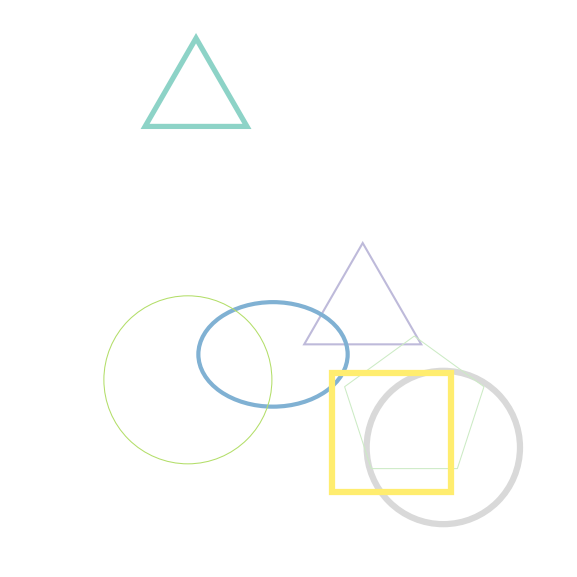[{"shape": "triangle", "thickness": 2.5, "radius": 0.51, "center": [0.339, 0.831]}, {"shape": "triangle", "thickness": 1, "radius": 0.58, "center": [0.628, 0.461]}, {"shape": "oval", "thickness": 2, "radius": 0.65, "center": [0.473, 0.385]}, {"shape": "circle", "thickness": 0.5, "radius": 0.73, "center": [0.325, 0.341]}, {"shape": "circle", "thickness": 3, "radius": 0.66, "center": [0.768, 0.224]}, {"shape": "pentagon", "thickness": 0.5, "radius": 0.63, "center": [0.717, 0.29]}, {"shape": "square", "thickness": 3, "radius": 0.51, "center": [0.678, 0.25]}]